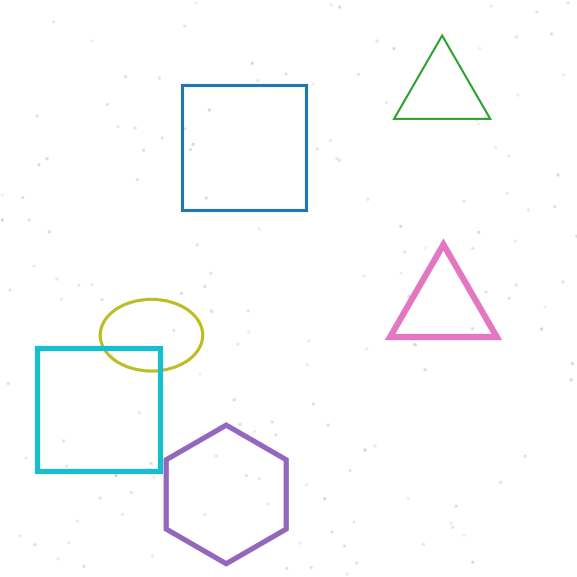[{"shape": "square", "thickness": 1.5, "radius": 0.54, "center": [0.422, 0.744]}, {"shape": "triangle", "thickness": 1, "radius": 0.48, "center": [0.766, 0.841]}, {"shape": "hexagon", "thickness": 2.5, "radius": 0.6, "center": [0.392, 0.143]}, {"shape": "triangle", "thickness": 3, "radius": 0.53, "center": [0.768, 0.469]}, {"shape": "oval", "thickness": 1.5, "radius": 0.44, "center": [0.262, 0.419]}, {"shape": "square", "thickness": 2.5, "radius": 0.53, "center": [0.17, 0.29]}]